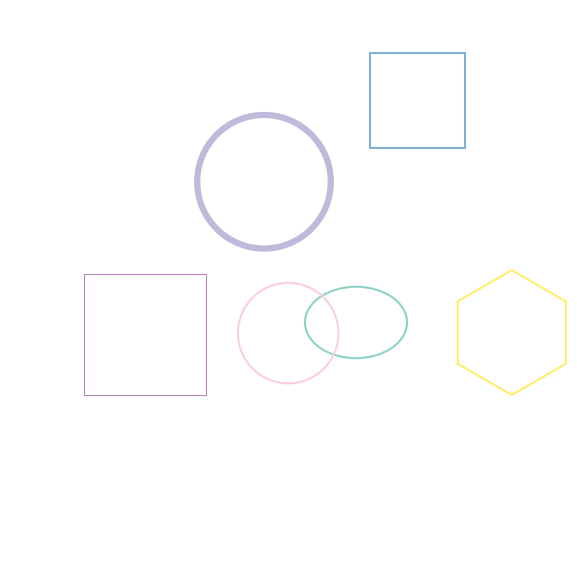[{"shape": "oval", "thickness": 1, "radius": 0.44, "center": [0.616, 0.441]}, {"shape": "circle", "thickness": 3, "radius": 0.58, "center": [0.457, 0.684]}, {"shape": "square", "thickness": 1, "radius": 0.41, "center": [0.723, 0.825]}, {"shape": "circle", "thickness": 1, "radius": 0.44, "center": [0.499, 0.422]}, {"shape": "square", "thickness": 0.5, "radius": 0.53, "center": [0.251, 0.42]}, {"shape": "hexagon", "thickness": 1, "radius": 0.54, "center": [0.886, 0.423]}]